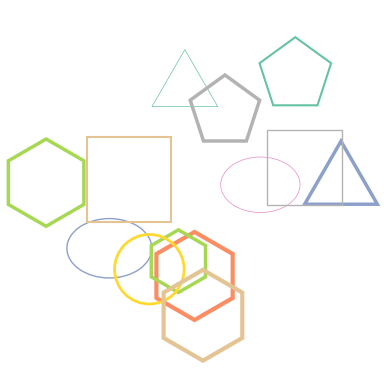[{"shape": "triangle", "thickness": 0.5, "radius": 0.49, "center": [0.48, 0.772]}, {"shape": "pentagon", "thickness": 1.5, "radius": 0.49, "center": [0.767, 0.806]}, {"shape": "hexagon", "thickness": 3, "radius": 0.57, "center": [0.505, 0.283]}, {"shape": "oval", "thickness": 1, "radius": 0.55, "center": [0.284, 0.355]}, {"shape": "triangle", "thickness": 2.5, "radius": 0.55, "center": [0.886, 0.524]}, {"shape": "oval", "thickness": 0.5, "radius": 0.52, "center": [0.676, 0.52]}, {"shape": "hexagon", "thickness": 2.5, "radius": 0.41, "center": [0.463, 0.322]}, {"shape": "hexagon", "thickness": 2.5, "radius": 0.57, "center": [0.12, 0.526]}, {"shape": "circle", "thickness": 2, "radius": 0.45, "center": [0.388, 0.301]}, {"shape": "hexagon", "thickness": 3, "radius": 0.59, "center": [0.527, 0.181]}, {"shape": "square", "thickness": 1.5, "radius": 0.55, "center": [0.335, 0.534]}, {"shape": "pentagon", "thickness": 2.5, "radius": 0.47, "center": [0.584, 0.71]}, {"shape": "square", "thickness": 1, "radius": 0.49, "center": [0.791, 0.564]}]